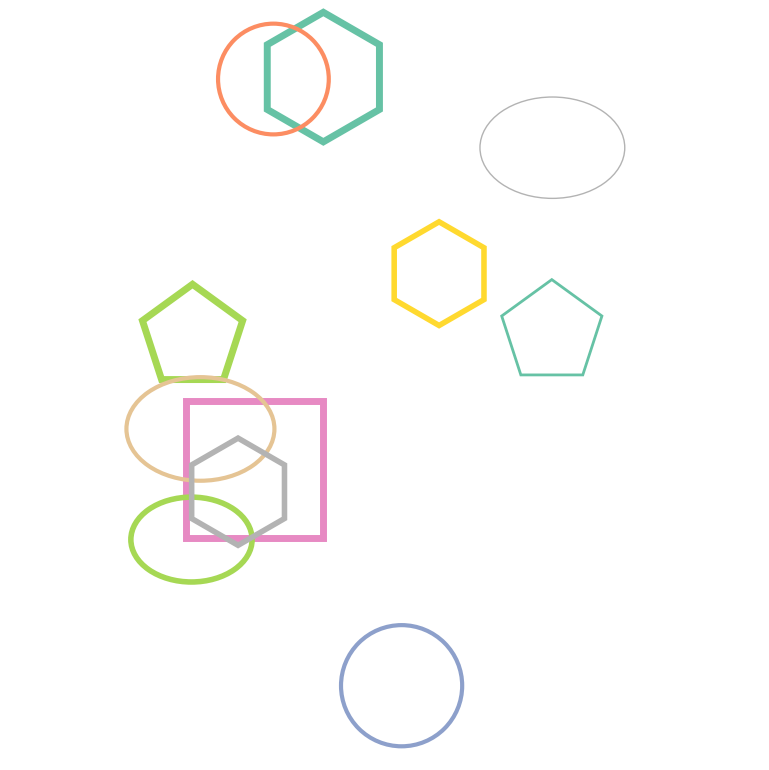[{"shape": "hexagon", "thickness": 2.5, "radius": 0.42, "center": [0.42, 0.9]}, {"shape": "pentagon", "thickness": 1, "radius": 0.34, "center": [0.717, 0.568]}, {"shape": "circle", "thickness": 1.5, "radius": 0.36, "center": [0.355, 0.897]}, {"shape": "circle", "thickness": 1.5, "radius": 0.39, "center": [0.522, 0.109]}, {"shape": "square", "thickness": 2.5, "radius": 0.44, "center": [0.33, 0.39]}, {"shape": "pentagon", "thickness": 2.5, "radius": 0.34, "center": [0.25, 0.562]}, {"shape": "oval", "thickness": 2, "radius": 0.39, "center": [0.249, 0.299]}, {"shape": "hexagon", "thickness": 2, "radius": 0.34, "center": [0.57, 0.645]}, {"shape": "oval", "thickness": 1.5, "radius": 0.48, "center": [0.26, 0.443]}, {"shape": "hexagon", "thickness": 2, "radius": 0.35, "center": [0.309, 0.361]}, {"shape": "oval", "thickness": 0.5, "radius": 0.47, "center": [0.717, 0.808]}]